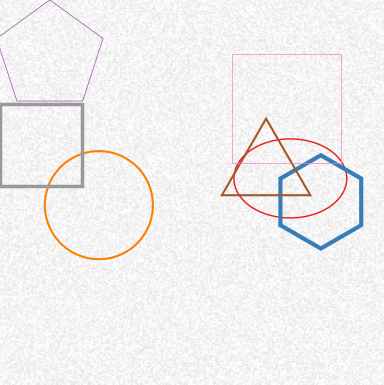[{"shape": "oval", "thickness": 1, "radius": 0.73, "center": [0.754, 0.537]}, {"shape": "hexagon", "thickness": 3, "radius": 0.61, "center": [0.833, 0.476]}, {"shape": "pentagon", "thickness": 0.5, "radius": 0.73, "center": [0.129, 0.855]}, {"shape": "circle", "thickness": 1.5, "radius": 0.7, "center": [0.257, 0.467]}, {"shape": "triangle", "thickness": 1.5, "radius": 0.66, "center": [0.691, 0.559]}, {"shape": "square", "thickness": 0.5, "radius": 0.71, "center": [0.743, 0.719]}, {"shape": "square", "thickness": 2.5, "radius": 0.53, "center": [0.106, 0.624]}]